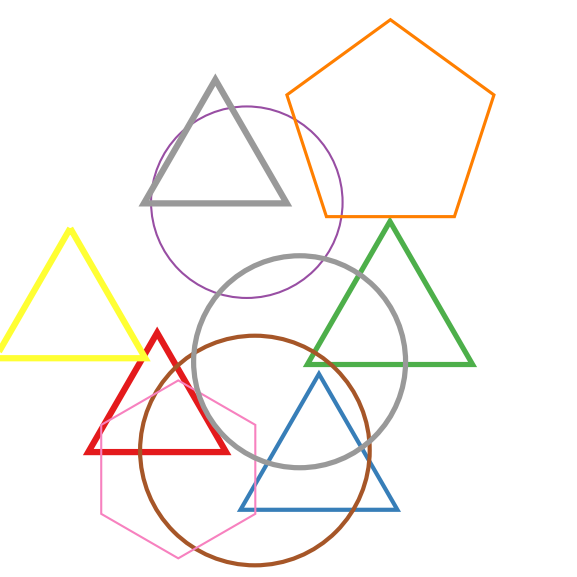[{"shape": "triangle", "thickness": 3, "radius": 0.69, "center": [0.272, 0.285]}, {"shape": "triangle", "thickness": 2, "radius": 0.78, "center": [0.552, 0.195]}, {"shape": "triangle", "thickness": 2.5, "radius": 0.83, "center": [0.675, 0.451]}, {"shape": "circle", "thickness": 1, "radius": 0.83, "center": [0.427, 0.649]}, {"shape": "pentagon", "thickness": 1.5, "radius": 0.94, "center": [0.676, 0.776]}, {"shape": "triangle", "thickness": 3, "radius": 0.75, "center": [0.122, 0.454]}, {"shape": "circle", "thickness": 2, "radius": 0.99, "center": [0.441, 0.219]}, {"shape": "hexagon", "thickness": 1, "radius": 0.77, "center": [0.309, 0.186]}, {"shape": "triangle", "thickness": 3, "radius": 0.71, "center": [0.373, 0.718]}, {"shape": "circle", "thickness": 2.5, "radius": 0.92, "center": [0.519, 0.373]}]